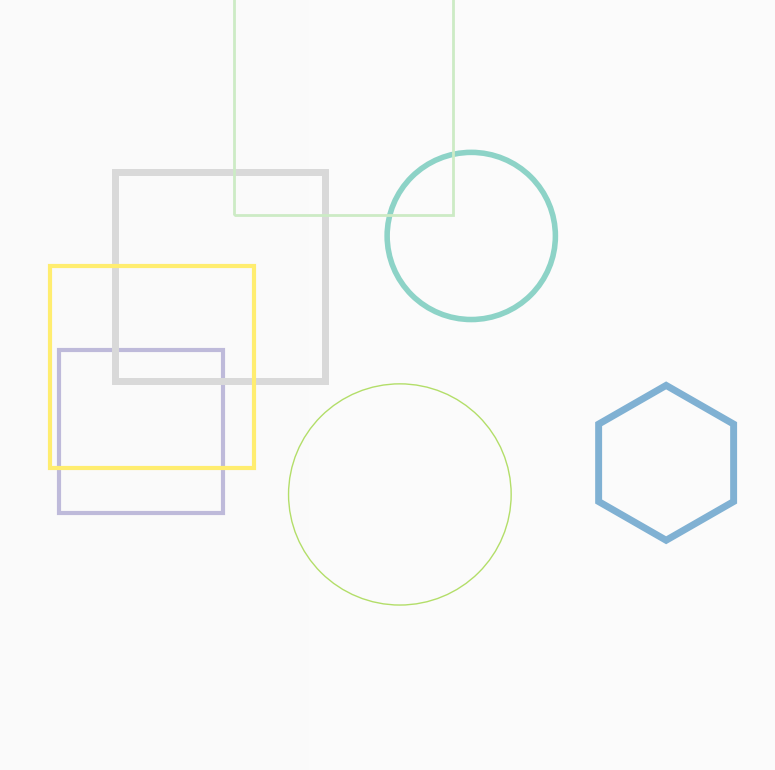[{"shape": "circle", "thickness": 2, "radius": 0.54, "center": [0.608, 0.694]}, {"shape": "square", "thickness": 1.5, "radius": 0.53, "center": [0.182, 0.44]}, {"shape": "hexagon", "thickness": 2.5, "radius": 0.5, "center": [0.86, 0.399]}, {"shape": "circle", "thickness": 0.5, "radius": 0.72, "center": [0.516, 0.358]}, {"shape": "square", "thickness": 2.5, "radius": 0.68, "center": [0.283, 0.641]}, {"shape": "square", "thickness": 1, "radius": 0.7, "center": [0.443, 0.861]}, {"shape": "square", "thickness": 1.5, "radius": 0.66, "center": [0.196, 0.523]}]